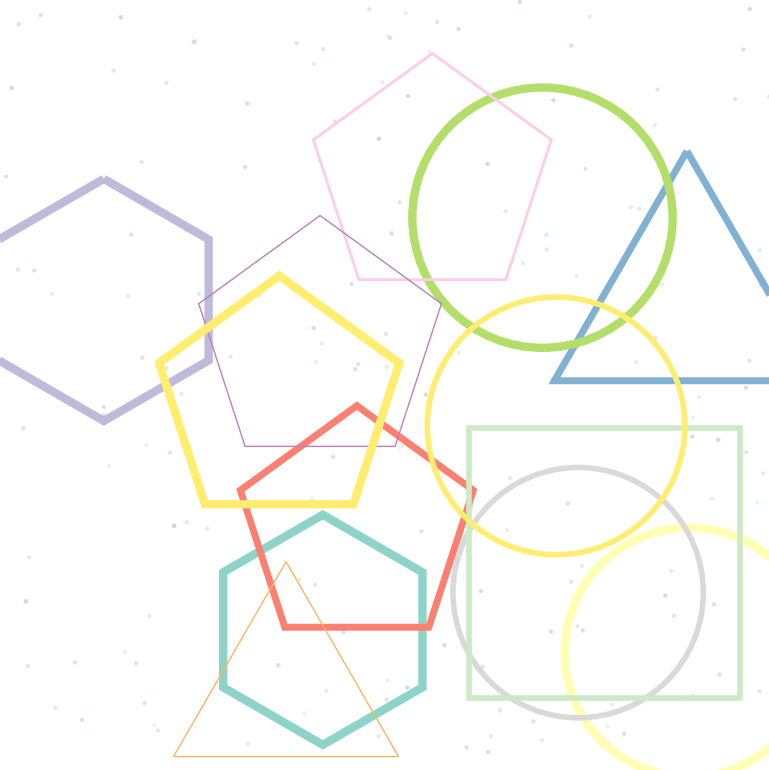[{"shape": "hexagon", "thickness": 3, "radius": 0.75, "center": [0.419, 0.182]}, {"shape": "circle", "thickness": 3, "radius": 0.81, "center": [0.895, 0.153]}, {"shape": "hexagon", "thickness": 3, "radius": 0.79, "center": [0.135, 0.61]}, {"shape": "pentagon", "thickness": 2.5, "radius": 0.8, "center": [0.463, 0.314]}, {"shape": "triangle", "thickness": 2.5, "radius": 0.99, "center": [0.892, 0.605]}, {"shape": "triangle", "thickness": 0.5, "radius": 0.84, "center": [0.371, 0.102]}, {"shape": "circle", "thickness": 3, "radius": 0.85, "center": [0.705, 0.717]}, {"shape": "pentagon", "thickness": 1, "radius": 0.81, "center": [0.562, 0.768]}, {"shape": "circle", "thickness": 2, "radius": 0.81, "center": [0.751, 0.23]}, {"shape": "pentagon", "thickness": 0.5, "radius": 0.83, "center": [0.416, 0.554]}, {"shape": "square", "thickness": 2, "radius": 0.88, "center": [0.785, 0.269]}, {"shape": "circle", "thickness": 2, "radius": 0.84, "center": [0.722, 0.447]}, {"shape": "pentagon", "thickness": 3, "radius": 0.82, "center": [0.363, 0.478]}]